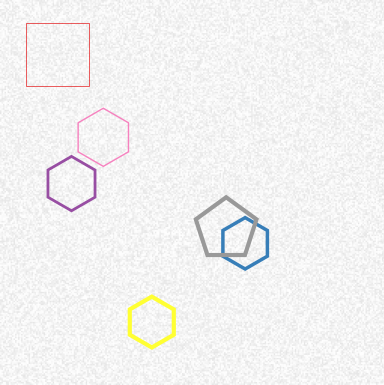[{"shape": "square", "thickness": 0.5, "radius": 0.41, "center": [0.15, 0.859]}, {"shape": "hexagon", "thickness": 2.5, "radius": 0.33, "center": [0.637, 0.368]}, {"shape": "hexagon", "thickness": 2, "radius": 0.35, "center": [0.186, 0.523]}, {"shape": "hexagon", "thickness": 3, "radius": 0.33, "center": [0.394, 0.163]}, {"shape": "hexagon", "thickness": 1, "radius": 0.38, "center": [0.268, 0.643]}, {"shape": "pentagon", "thickness": 3, "radius": 0.41, "center": [0.587, 0.405]}]